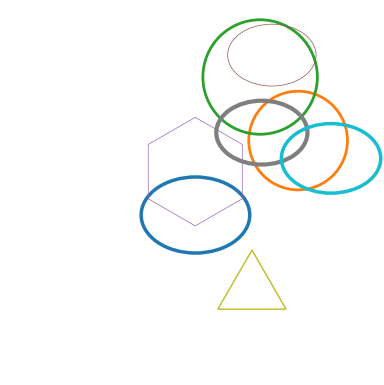[{"shape": "oval", "thickness": 2.5, "radius": 0.71, "center": [0.508, 0.442]}, {"shape": "circle", "thickness": 2, "radius": 0.64, "center": [0.774, 0.635]}, {"shape": "circle", "thickness": 2, "radius": 0.74, "center": [0.676, 0.8]}, {"shape": "hexagon", "thickness": 0.5, "radius": 0.71, "center": [0.507, 0.554]}, {"shape": "oval", "thickness": 0.5, "radius": 0.57, "center": [0.706, 0.857]}, {"shape": "oval", "thickness": 3, "radius": 0.59, "center": [0.68, 0.656]}, {"shape": "triangle", "thickness": 1, "radius": 0.51, "center": [0.654, 0.248]}, {"shape": "oval", "thickness": 2.5, "radius": 0.65, "center": [0.86, 0.589]}]